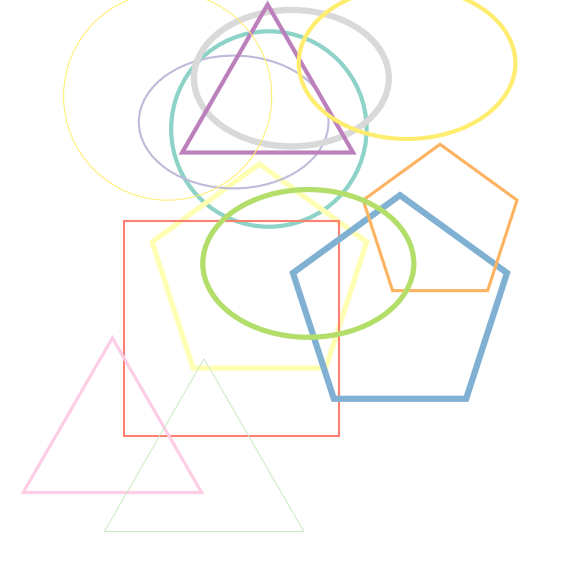[{"shape": "circle", "thickness": 2, "radius": 0.85, "center": [0.466, 0.776]}, {"shape": "pentagon", "thickness": 2.5, "radius": 0.98, "center": [0.449, 0.52]}, {"shape": "oval", "thickness": 1, "radius": 0.82, "center": [0.405, 0.788]}, {"shape": "square", "thickness": 1, "radius": 0.93, "center": [0.401, 0.43]}, {"shape": "pentagon", "thickness": 3, "radius": 0.97, "center": [0.693, 0.466]}, {"shape": "pentagon", "thickness": 1.5, "radius": 0.7, "center": [0.762, 0.609]}, {"shape": "oval", "thickness": 2.5, "radius": 0.91, "center": [0.534, 0.543]}, {"shape": "triangle", "thickness": 1.5, "radius": 0.89, "center": [0.195, 0.236]}, {"shape": "oval", "thickness": 3, "radius": 0.84, "center": [0.505, 0.864]}, {"shape": "triangle", "thickness": 2, "radius": 0.85, "center": [0.463, 0.82]}, {"shape": "triangle", "thickness": 0.5, "radius": 1.0, "center": [0.353, 0.179]}, {"shape": "circle", "thickness": 0.5, "radius": 0.9, "center": [0.29, 0.833]}, {"shape": "oval", "thickness": 2, "radius": 0.94, "center": [0.705, 0.89]}]